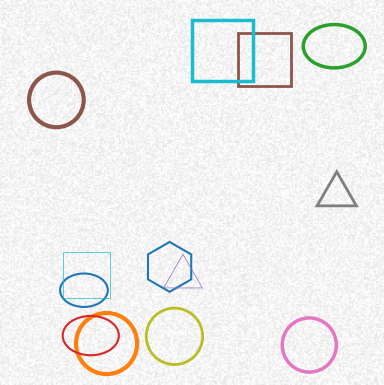[{"shape": "oval", "thickness": 1.5, "radius": 0.31, "center": [0.218, 0.246]}, {"shape": "hexagon", "thickness": 1.5, "radius": 0.32, "center": [0.441, 0.307]}, {"shape": "circle", "thickness": 3, "radius": 0.4, "center": [0.277, 0.108]}, {"shape": "oval", "thickness": 2.5, "radius": 0.4, "center": [0.868, 0.88]}, {"shape": "oval", "thickness": 1.5, "radius": 0.36, "center": [0.236, 0.128]}, {"shape": "triangle", "thickness": 0.5, "radius": 0.29, "center": [0.475, 0.281]}, {"shape": "square", "thickness": 2, "radius": 0.35, "center": [0.687, 0.846]}, {"shape": "circle", "thickness": 3, "radius": 0.35, "center": [0.146, 0.741]}, {"shape": "circle", "thickness": 2.5, "radius": 0.35, "center": [0.803, 0.104]}, {"shape": "triangle", "thickness": 2, "radius": 0.3, "center": [0.875, 0.495]}, {"shape": "circle", "thickness": 2, "radius": 0.37, "center": [0.453, 0.126]}, {"shape": "square", "thickness": 0.5, "radius": 0.3, "center": [0.225, 0.286]}, {"shape": "square", "thickness": 2.5, "radius": 0.4, "center": [0.578, 0.869]}]